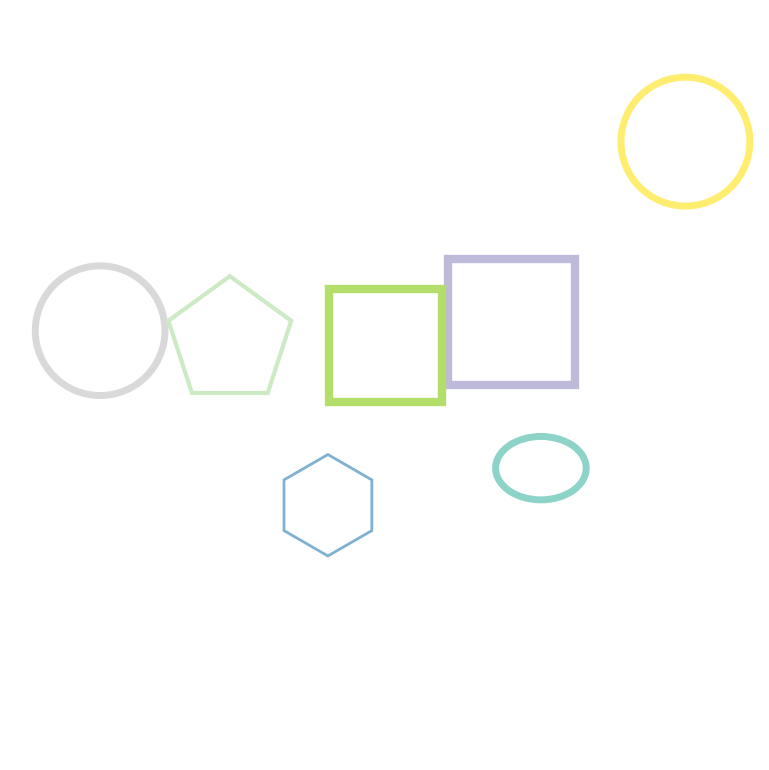[{"shape": "oval", "thickness": 2.5, "radius": 0.29, "center": [0.703, 0.392]}, {"shape": "square", "thickness": 3, "radius": 0.41, "center": [0.664, 0.582]}, {"shape": "hexagon", "thickness": 1, "radius": 0.33, "center": [0.426, 0.344]}, {"shape": "square", "thickness": 3, "radius": 0.36, "center": [0.501, 0.551]}, {"shape": "circle", "thickness": 2.5, "radius": 0.42, "center": [0.13, 0.571]}, {"shape": "pentagon", "thickness": 1.5, "radius": 0.42, "center": [0.298, 0.557]}, {"shape": "circle", "thickness": 2.5, "radius": 0.42, "center": [0.89, 0.816]}]